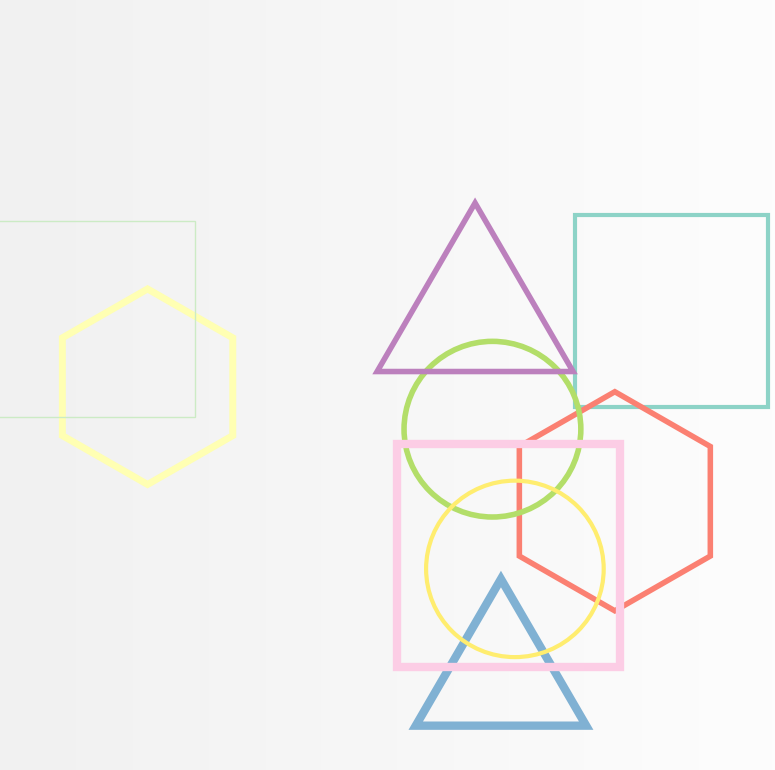[{"shape": "square", "thickness": 1.5, "radius": 0.62, "center": [0.866, 0.596]}, {"shape": "hexagon", "thickness": 2.5, "radius": 0.63, "center": [0.19, 0.498]}, {"shape": "hexagon", "thickness": 2, "radius": 0.71, "center": [0.793, 0.349]}, {"shape": "triangle", "thickness": 3, "radius": 0.63, "center": [0.646, 0.121]}, {"shape": "circle", "thickness": 2, "radius": 0.57, "center": [0.635, 0.443]}, {"shape": "square", "thickness": 3, "radius": 0.72, "center": [0.656, 0.279]}, {"shape": "triangle", "thickness": 2, "radius": 0.73, "center": [0.613, 0.59]}, {"shape": "square", "thickness": 0.5, "radius": 0.64, "center": [0.124, 0.585]}, {"shape": "circle", "thickness": 1.5, "radius": 0.57, "center": [0.664, 0.261]}]